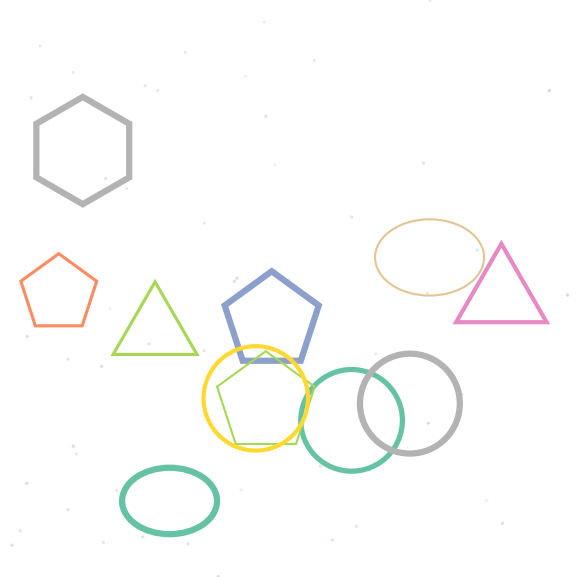[{"shape": "oval", "thickness": 3, "radius": 0.41, "center": [0.294, 0.132]}, {"shape": "circle", "thickness": 2.5, "radius": 0.44, "center": [0.609, 0.271]}, {"shape": "pentagon", "thickness": 1.5, "radius": 0.35, "center": [0.102, 0.491]}, {"shape": "pentagon", "thickness": 3, "radius": 0.43, "center": [0.47, 0.444]}, {"shape": "triangle", "thickness": 2, "radius": 0.45, "center": [0.868, 0.486]}, {"shape": "pentagon", "thickness": 1, "radius": 0.44, "center": [0.46, 0.302]}, {"shape": "triangle", "thickness": 1.5, "radius": 0.42, "center": [0.269, 0.427]}, {"shape": "circle", "thickness": 2, "radius": 0.45, "center": [0.443, 0.309]}, {"shape": "oval", "thickness": 1, "radius": 0.47, "center": [0.744, 0.553]}, {"shape": "hexagon", "thickness": 3, "radius": 0.46, "center": [0.143, 0.738]}, {"shape": "circle", "thickness": 3, "radius": 0.43, "center": [0.71, 0.3]}]